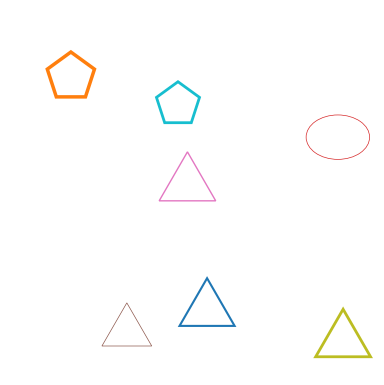[{"shape": "triangle", "thickness": 1.5, "radius": 0.41, "center": [0.538, 0.195]}, {"shape": "pentagon", "thickness": 2.5, "radius": 0.32, "center": [0.184, 0.8]}, {"shape": "oval", "thickness": 0.5, "radius": 0.41, "center": [0.878, 0.644]}, {"shape": "triangle", "thickness": 0.5, "radius": 0.37, "center": [0.329, 0.139]}, {"shape": "triangle", "thickness": 1, "radius": 0.42, "center": [0.487, 0.521]}, {"shape": "triangle", "thickness": 2, "radius": 0.41, "center": [0.891, 0.115]}, {"shape": "pentagon", "thickness": 2, "radius": 0.29, "center": [0.462, 0.729]}]